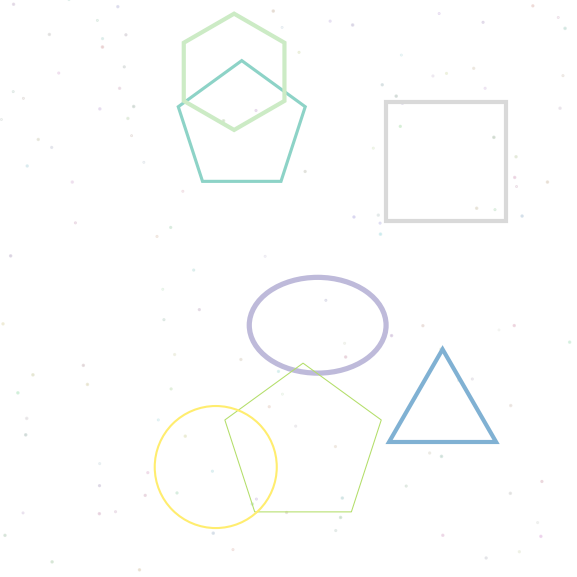[{"shape": "pentagon", "thickness": 1.5, "radius": 0.58, "center": [0.419, 0.779]}, {"shape": "oval", "thickness": 2.5, "radius": 0.59, "center": [0.55, 0.436]}, {"shape": "triangle", "thickness": 2, "radius": 0.54, "center": [0.766, 0.287]}, {"shape": "pentagon", "thickness": 0.5, "radius": 0.71, "center": [0.525, 0.228]}, {"shape": "square", "thickness": 2, "radius": 0.52, "center": [0.772, 0.719]}, {"shape": "hexagon", "thickness": 2, "radius": 0.5, "center": [0.405, 0.875]}, {"shape": "circle", "thickness": 1, "radius": 0.53, "center": [0.374, 0.19]}]